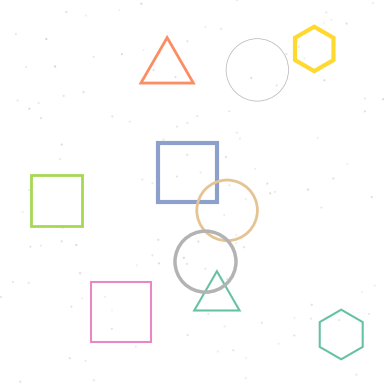[{"shape": "hexagon", "thickness": 1.5, "radius": 0.32, "center": [0.886, 0.131]}, {"shape": "triangle", "thickness": 1.5, "radius": 0.34, "center": [0.563, 0.228]}, {"shape": "triangle", "thickness": 2, "radius": 0.39, "center": [0.434, 0.824]}, {"shape": "square", "thickness": 3, "radius": 0.39, "center": [0.487, 0.552]}, {"shape": "square", "thickness": 1.5, "radius": 0.39, "center": [0.313, 0.189]}, {"shape": "square", "thickness": 2, "radius": 0.33, "center": [0.146, 0.478]}, {"shape": "hexagon", "thickness": 3, "radius": 0.29, "center": [0.816, 0.873]}, {"shape": "circle", "thickness": 2, "radius": 0.39, "center": [0.59, 0.454]}, {"shape": "circle", "thickness": 2.5, "radius": 0.4, "center": [0.534, 0.32]}, {"shape": "circle", "thickness": 0.5, "radius": 0.41, "center": [0.668, 0.818]}]